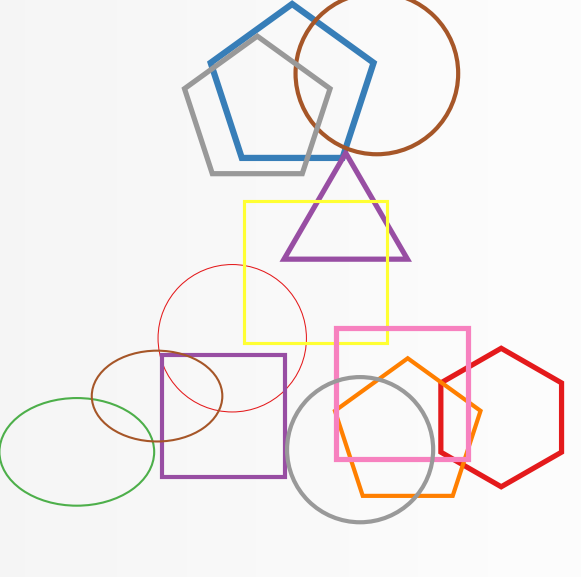[{"shape": "circle", "thickness": 0.5, "radius": 0.64, "center": [0.4, 0.413]}, {"shape": "hexagon", "thickness": 2.5, "radius": 0.6, "center": [0.862, 0.276]}, {"shape": "pentagon", "thickness": 3, "radius": 0.74, "center": [0.503, 0.845]}, {"shape": "oval", "thickness": 1, "radius": 0.67, "center": [0.132, 0.217]}, {"shape": "triangle", "thickness": 2.5, "radius": 0.61, "center": [0.595, 0.612]}, {"shape": "square", "thickness": 2, "radius": 0.53, "center": [0.385, 0.278]}, {"shape": "pentagon", "thickness": 2, "radius": 0.66, "center": [0.701, 0.247]}, {"shape": "square", "thickness": 1.5, "radius": 0.61, "center": [0.542, 0.528]}, {"shape": "circle", "thickness": 2, "radius": 0.7, "center": [0.648, 0.872]}, {"shape": "oval", "thickness": 1, "radius": 0.56, "center": [0.27, 0.313]}, {"shape": "square", "thickness": 2.5, "radius": 0.57, "center": [0.691, 0.318]}, {"shape": "pentagon", "thickness": 2.5, "radius": 0.66, "center": [0.443, 0.805]}, {"shape": "circle", "thickness": 2, "radius": 0.63, "center": [0.62, 0.22]}]